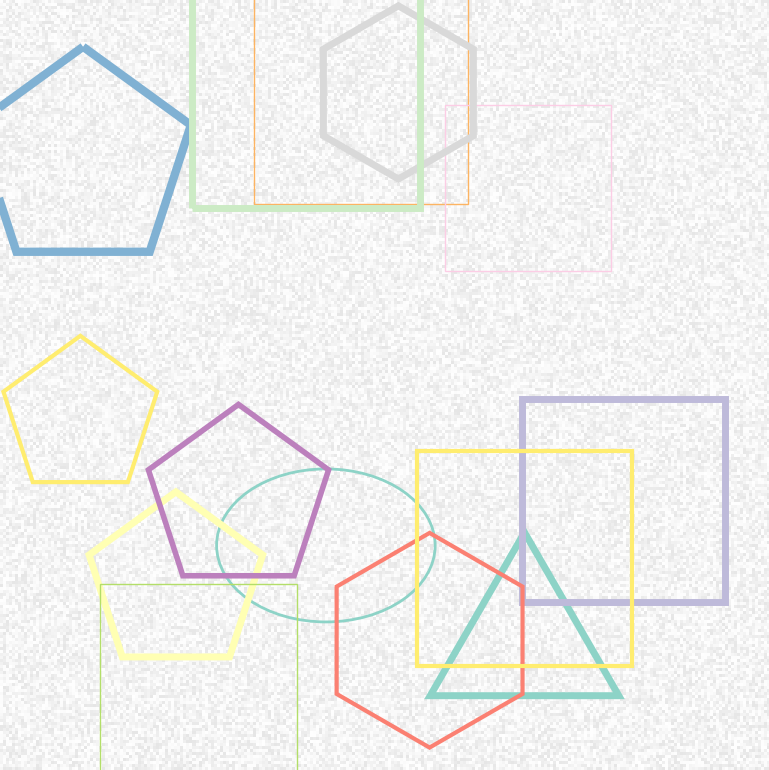[{"shape": "triangle", "thickness": 2.5, "radius": 0.71, "center": [0.681, 0.167]}, {"shape": "oval", "thickness": 1, "radius": 0.71, "center": [0.423, 0.292]}, {"shape": "pentagon", "thickness": 2.5, "radius": 0.59, "center": [0.228, 0.243]}, {"shape": "square", "thickness": 2.5, "radius": 0.66, "center": [0.809, 0.35]}, {"shape": "hexagon", "thickness": 1.5, "radius": 0.7, "center": [0.558, 0.169]}, {"shape": "pentagon", "thickness": 3, "radius": 0.74, "center": [0.108, 0.792]}, {"shape": "square", "thickness": 0.5, "radius": 0.7, "center": [0.469, 0.874]}, {"shape": "square", "thickness": 0.5, "radius": 0.64, "center": [0.257, 0.113]}, {"shape": "square", "thickness": 0.5, "radius": 0.54, "center": [0.685, 0.755]}, {"shape": "hexagon", "thickness": 2.5, "radius": 0.56, "center": [0.517, 0.88]}, {"shape": "pentagon", "thickness": 2, "radius": 0.61, "center": [0.31, 0.352]}, {"shape": "square", "thickness": 2.5, "radius": 0.74, "center": [0.397, 0.877]}, {"shape": "square", "thickness": 1.5, "radius": 0.7, "center": [0.681, 0.274]}, {"shape": "pentagon", "thickness": 1.5, "radius": 0.53, "center": [0.104, 0.459]}]